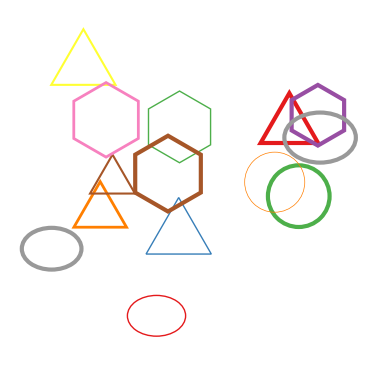[{"shape": "oval", "thickness": 1, "radius": 0.38, "center": [0.407, 0.18]}, {"shape": "triangle", "thickness": 3, "radius": 0.43, "center": [0.752, 0.672]}, {"shape": "triangle", "thickness": 1, "radius": 0.49, "center": [0.464, 0.389]}, {"shape": "hexagon", "thickness": 1, "radius": 0.47, "center": [0.466, 0.67]}, {"shape": "circle", "thickness": 3, "radius": 0.4, "center": [0.776, 0.491]}, {"shape": "hexagon", "thickness": 3, "radius": 0.39, "center": [0.826, 0.701]}, {"shape": "circle", "thickness": 0.5, "radius": 0.39, "center": [0.714, 0.527]}, {"shape": "triangle", "thickness": 2, "radius": 0.39, "center": [0.26, 0.449]}, {"shape": "triangle", "thickness": 1.5, "radius": 0.48, "center": [0.217, 0.828]}, {"shape": "hexagon", "thickness": 3, "radius": 0.49, "center": [0.436, 0.549]}, {"shape": "triangle", "thickness": 1.5, "radius": 0.34, "center": [0.292, 0.531]}, {"shape": "hexagon", "thickness": 2, "radius": 0.48, "center": [0.275, 0.689]}, {"shape": "oval", "thickness": 3, "radius": 0.46, "center": [0.831, 0.643]}, {"shape": "oval", "thickness": 3, "radius": 0.39, "center": [0.134, 0.354]}]